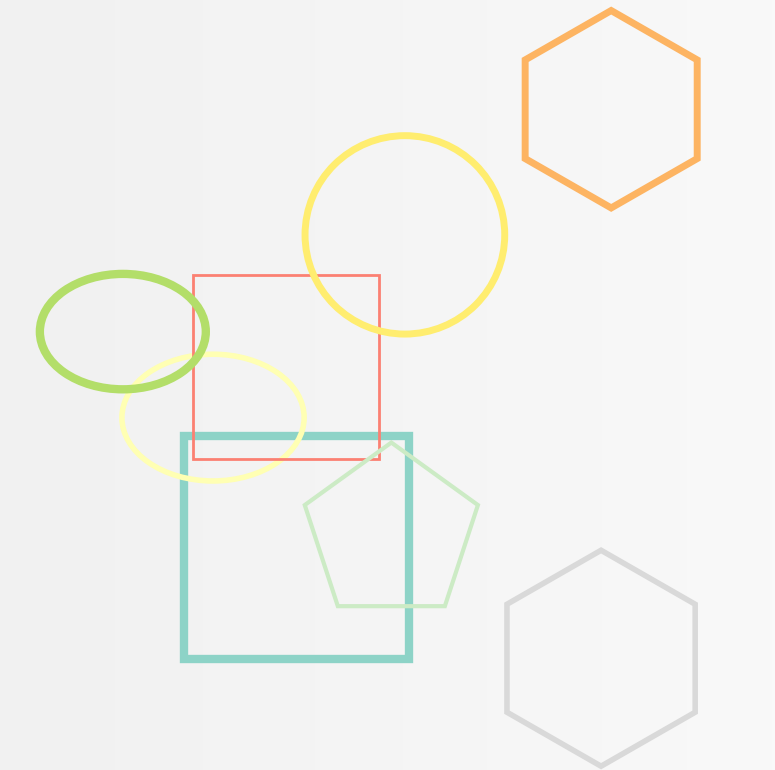[{"shape": "square", "thickness": 3, "radius": 0.73, "center": [0.382, 0.289]}, {"shape": "oval", "thickness": 2, "radius": 0.59, "center": [0.275, 0.458]}, {"shape": "square", "thickness": 1, "radius": 0.6, "center": [0.369, 0.523]}, {"shape": "hexagon", "thickness": 2.5, "radius": 0.64, "center": [0.789, 0.858]}, {"shape": "oval", "thickness": 3, "radius": 0.54, "center": [0.159, 0.569]}, {"shape": "hexagon", "thickness": 2, "radius": 0.7, "center": [0.776, 0.145]}, {"shape": "pentagon", "thickness": 1.5, "radius": 0.59, "center": [0.505, 0.308]}, {"shape": "circle", "thickness": 2.5, "radius": 0.64, "center": [0.522, 0.695]}]